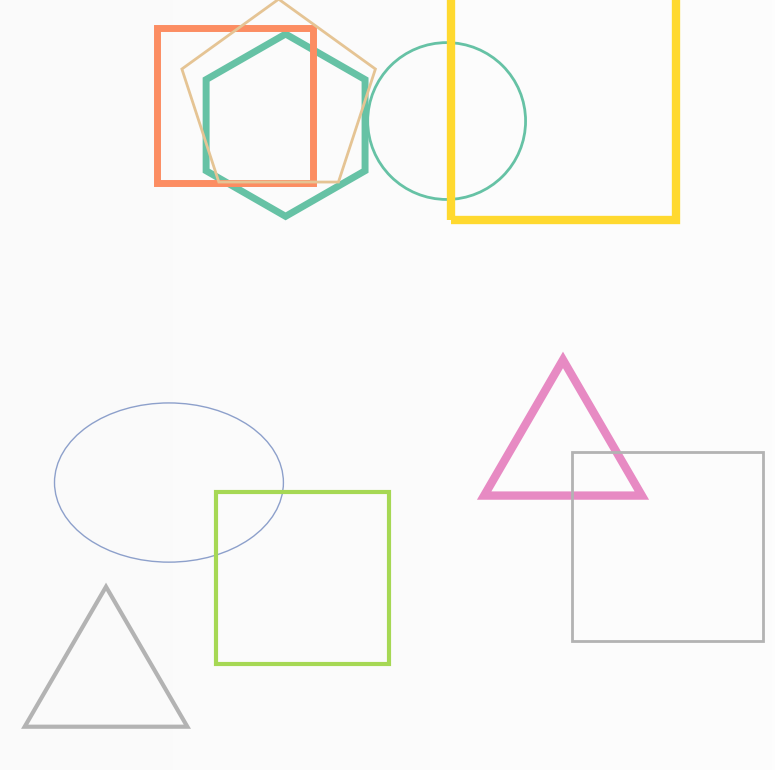[{"shape": "circle", "thickness": 1, "radius": 0.51, "center": [0.576, 0.843]}, {"shape": "hexagon", "thickness": 2.5, "radius": 0.59, "center": [0.369, 0.837]}, {"shape": "square", "thickness": 2.5, "radius": 0.5, "center": [0.303, 0.863]}, {"shape": "oval", "thickness": 0.5, "radius": 0.74, "center": [0.218, 0.373]}, {"shape": "triangle", "thickness": 3, "radius": 0.59, "center": [0.726, 0.415]}, {"shape": "square", "thickness": 1.5, "radius": 0.56, "center": [0.39, 0.25]}, {"shape": "square", "thickness": 3, "radius": 0.73, "center": [0.727, 0.86]}, {"shape": "pentagon", "thickness": 1, "radius": 0.66, "center": [0.36, 0.87]}, {"shape": "square", "thickness": 1, "radius": 0.62, "center": [0.861, 0.291]}, {"shape": "triangle", "thickness": 1.5, "radius": 0.61, "center": [0.137, 0.117]}]